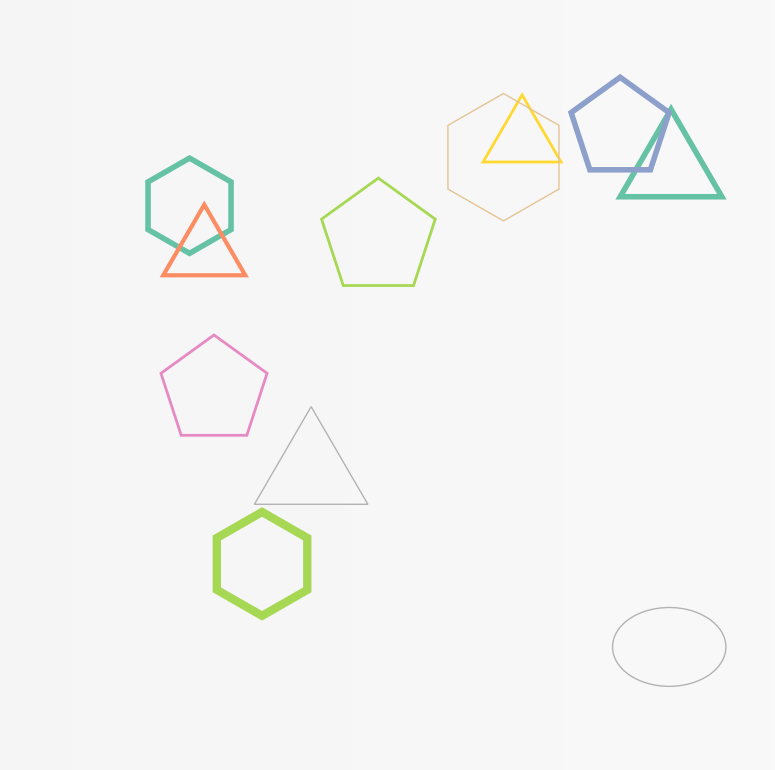[{"shape": "triangle", "thickness": 2, "radius": 0.38, "center": [0.866, 0.782]}, {"shape": "hexagon", "thickness": 2, "radius": 0.31, "center": [0.245, 0.733]}, {"shape": "triangle", "thickness": 1.5, "radius": 0.31, "center": [0.264, 0.673]}, {"shape": "pentagon", "thickness": 2, "radius": 0.33, "center": [0.8, 0.833]}, {"shape": "pentagon", "thickness": 1, "radius": 0.36, "center": [0.276, 0.493]}, {"shape": "hexagon", "thickness": 3, "radius": 0.34, "center": [0.338, 0.268]}, {"shape": "pentagon", "thickness": 1, "radius": 0.39, "center": [0.488, 0.692]}, {"shape": "triangle", "thickness": 1, "radius": 0.29, "center": [0.674, 0.819]}, {"shape": "hexagon", "thickness": 0.5, "radius": 0.41, "center": [0.65, 0.796]}, {"shape": "oval", "thickness": 0.5, "radius": 0.37, "center": [0.864, 0.16]}, {"shape": "triangle", "thickness": 0.5, "radius": 0.42, "center": [0.401, 0.387]}]